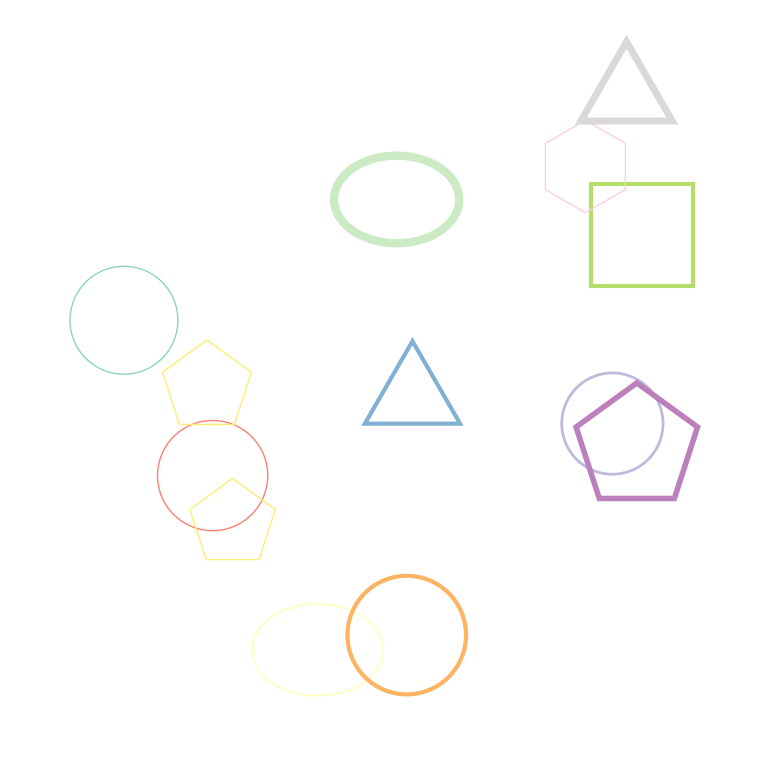[{"shape": "circle", "thickness": 0.5, "radius": 0.35, "center": [0.161, 0.584]}, {"shape": "oval", "thickness": 0.5, "radius": 0.43, "center": [0.413, 0.156]}, {"shape": "circle", "thickness": 1, "radius": 0.33, "center": [0.795, 0.45]}, {"shape": "circle", "thickness": 0.5, "radius": 0.36, "center": [0.276, 0.382]}, {"shape": "triangle", "thickness": 1.5, "radius": 0.36, "center": [0.536, 0.485]}, {"shape": "circle", "thickness": 1.5, "radius": 0.38, "center": [0.528, 0.175]}, {"shape": "square", "thickness": 1.5, "radius": 0.33, "center": [0.834, 0.695]}, {"shape": "hexagon", "thickness": 0.5, "radius": 0.3, "center": [0.76, 0.784]}, {"shape": "triangle", "thickness": 2.5, "radius": 0.34, "center": [0.814, 0.877]}, {"shape": "pentagon", "thickness": 2, "radius": 0.41, "center": [0.827, 0.42]}, {"shape": "oval", "thickness": 3, "radius": 0.41, "center": [0.515, 0.741]}, {"shape": "pentagon", "thickness": 0.5, "radius": 0.29, "center": [0.302, 0.32]}, {"shape": "pentagon", "thickness": 0.5, "radius": 0.3, "center": [0.269, 0.498]}]